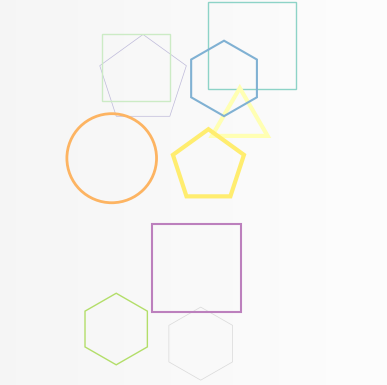[{"shape": "square", "thickness": 1, "radius": 0.57, "center": [0.65, 0.883]}, {"shape": "triangle", "thickness": 3, "radius": 0.41, "center": [0.619, 0.688]}, {"shape": "pentagon", "thickness": 0.5, "radius": 0.59, "center": [0.369, 0.793]}, {"shape": "hexagon", "thickness": 1.5, "radius": 0.49, "center": [0.578, 0.796]}, {"shape": "circle", "thickness": 2, "radius": 0.58, "center": [0.288, 0.589]}, {"shape": "hexagon", "thickness": 1, "radius": 0.46, "center": [0.3, 0.145]}, {"shape": "hexagon", "thickness": 0.5, "radius": 0.47, "center": [0.518, 0.107]}, {"shape": "square", "thickness": 1.5, "radius": 0.57, "center": [0.508, 0.304]}, {"shape": "square", "thickness": 1, "radius": 0.44, "center": [0.35, 0.825]}, {"shape": "pentagon", "thickness": 3, "radius": 0.48, "center": [0.538, 0.568]}]